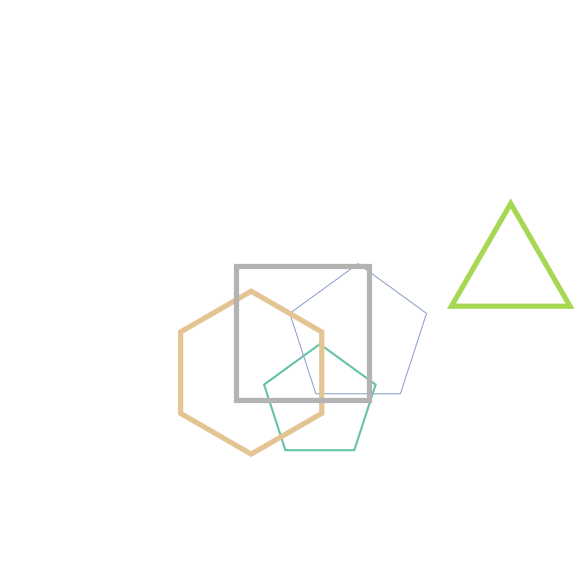[{"shape": "pentagon", "thickness": 1, "radius": 0.51, "center": [0.554, 0.302]}, {"shape": "pentagon", "thickness": 0.5, "radius": 0.62, "center": [0.62, 0.418]}, {"shape": "triangle", "thickness": 2.5, "radius": 0.59, "center": [0.884, 0.528]}, {"shape": "hexagon", "thickness": 2.5, "radius": 0.71, "center": [0.435, 0.354]}, {"shape": "square", "thickness": 2.5, "radius": 0.58, "center": [0.524, 0.422]}]